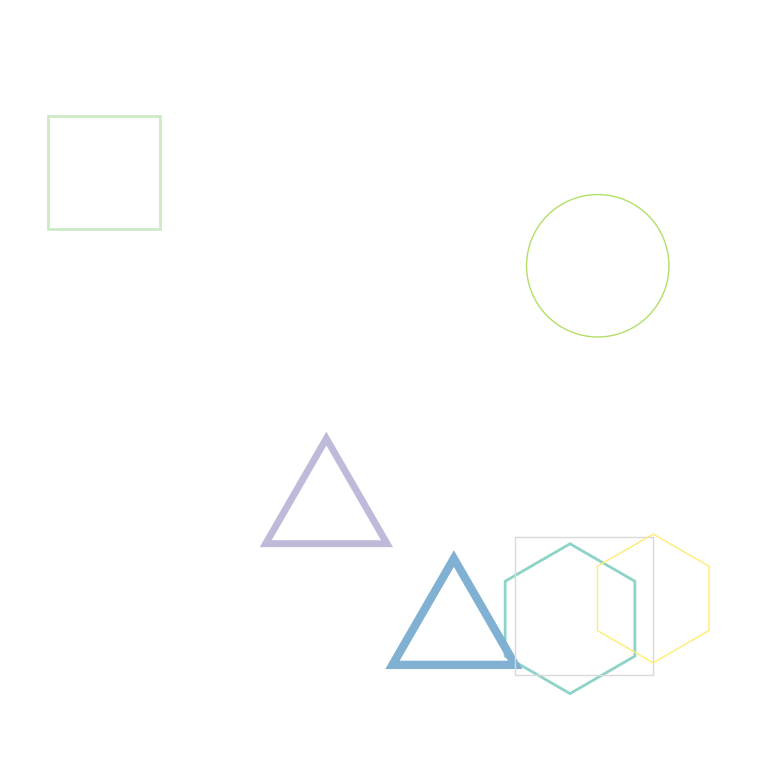[{"shape": "hexagon", "thickness": 1, "radius": 0.49, "center": [0.74, 0.196]}, {"shape": "triangle", "thickness": 2.5, "radius": 0.45, "center": [0.424, 0.339]}, {"shape": "triangle", "thickness": 3, "radius": 0.46, "center": [0.589, 0.183]}, {"shape": "circle", "thickness": 0.5, "radius": 0.46, "center": [0.776, 0.655]}, {"shape": "square", "thickness": 0.5, "radius": 0.45, "center": [0.758, 0.213]}, {"shape": "square", "thickness": 1, "radius": 0.37, "center": [0.135, 0.776]}, {"shape": "hexagon", "thickness": 0.5, "radius": 0.42, "center": [0.848, 0.223]}]